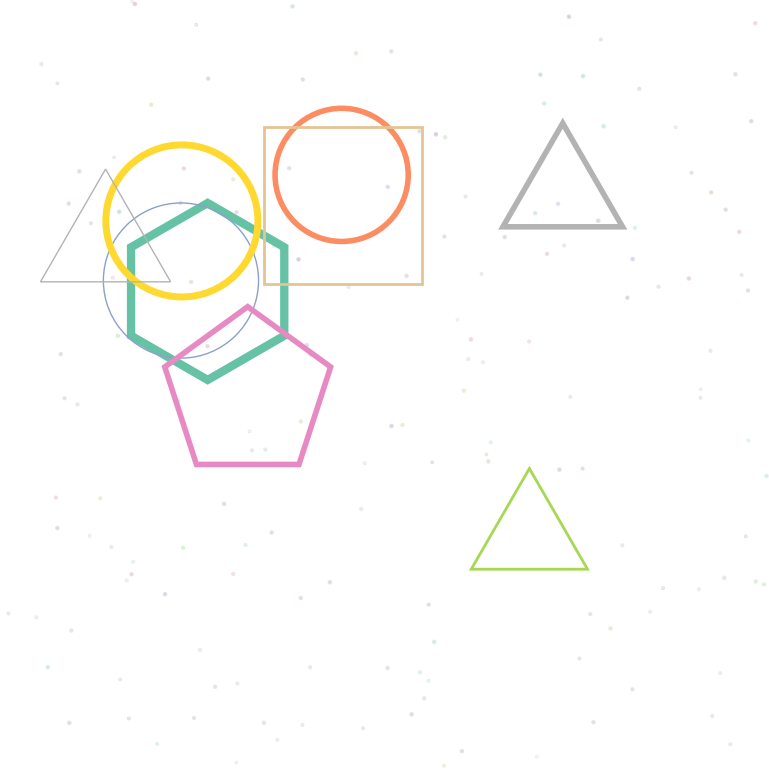[{"shape": "hexagon", "thickness": 3, "radius": 0.57, "center": [0.27, 0.621]}, {"shape": "circle", "thickness": 2, "radius": 0.43, "center": [0.444, 0.773]}, {"shape": "circle", "thickness": 0.5, "radius": 0.5, "center": [0.235, 0.636]}, {"shape": "pentagon", "thickness": 2, "radius": 0.57, "center": [0.322, 0.488]}, {"shape": "triangle", "thickness": 1, "radius": 0.44, "center": [0.688, 0.304]}, {"shape": "circle", "thickness": 2.5, "radius": 0.49, "center": [0.236, 0.713]}, {"shape": "square", "thickness": 1, "radius": 0.51, "center": [0.445, 0.733]}, {"shape": "triangle", "thickness": 0.5, "radius": 0.49, "center": [0.137, 0.683]}, {"shape": "triangle", "thickness": 2, "radius": 0.45, "center": [0.731, 0.75]}]